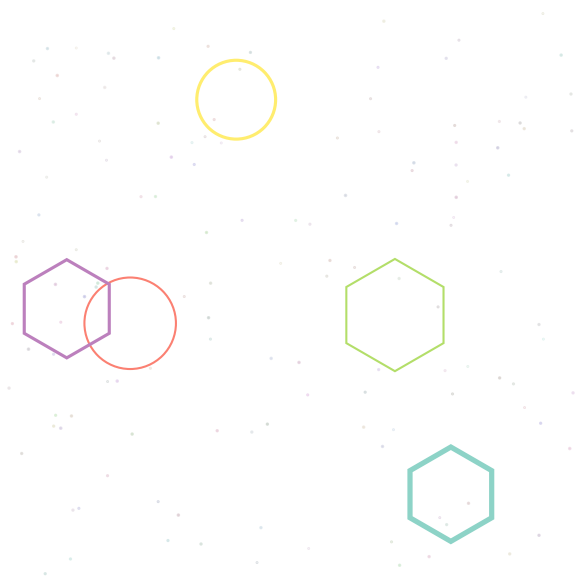[{"shape": "hexagon", "thickness": 2.5, "radius": 0.41, "center": [0.781, 0.143]}, {"shape": "circle", "thickness": 1, "radius": 0.4, "center": [0.225, 0.439]}, {"shape": "hexagon", "thickness": 1, "radius": 0.49, "center": [0.684, 0.454]}, {"shape": "hexagon", "thickness": 1.5, "radius": 0.42, "center": [0.116, 0.464]}, {"shape": "circle", "thickness": 1.5, "radius": 0.34, "center": [0.409, 0.827]}]